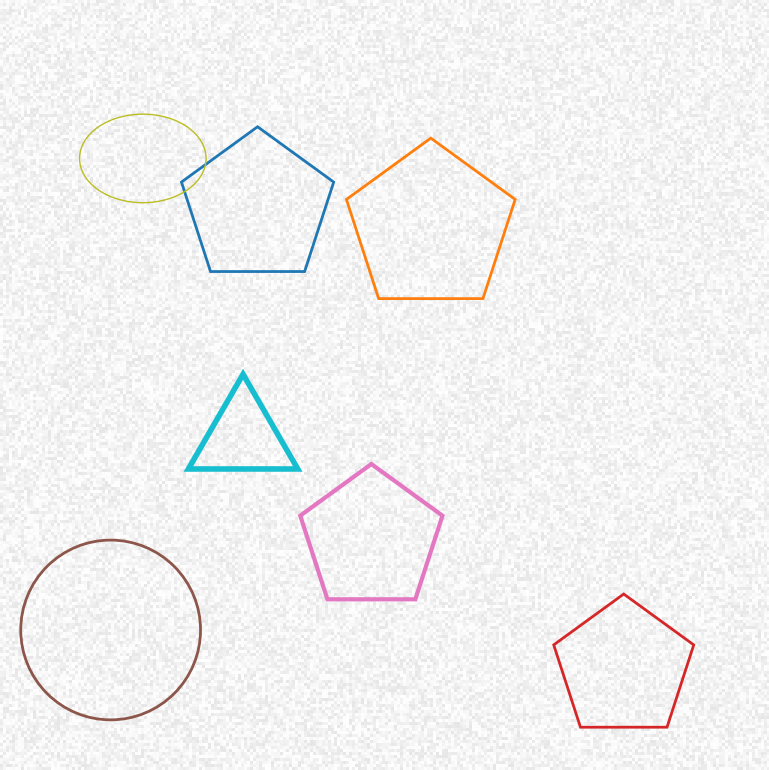[{"shape": "pentagon", "thickness": 1, "radius": 0.52, "center": [0.335, 0.731]}, {"shape": "pentagon", "thickness": 1, "radius": 0.58, "center": [0.559, 0.705]}, {"shape": "pentagon", "thickness": 1, "radius": 0.48, "center": [0.81, 0.133]}, {"shape": "circle", "thickness": 1, "radius": 0.58, "center": [0.144, 0.182]}, {"shape": "pentagon", "thickness": 1.5, "radius": 0.49, "center": [0.482, 0.3]}, {"shape": "oval", "thickness": 0.5, "radius": 0.41, "center": [0.185, 0.794]}, {"shape": "triangle", "thickness": 2, "radius": 0.41, "center": [0.316, 0.432]}]